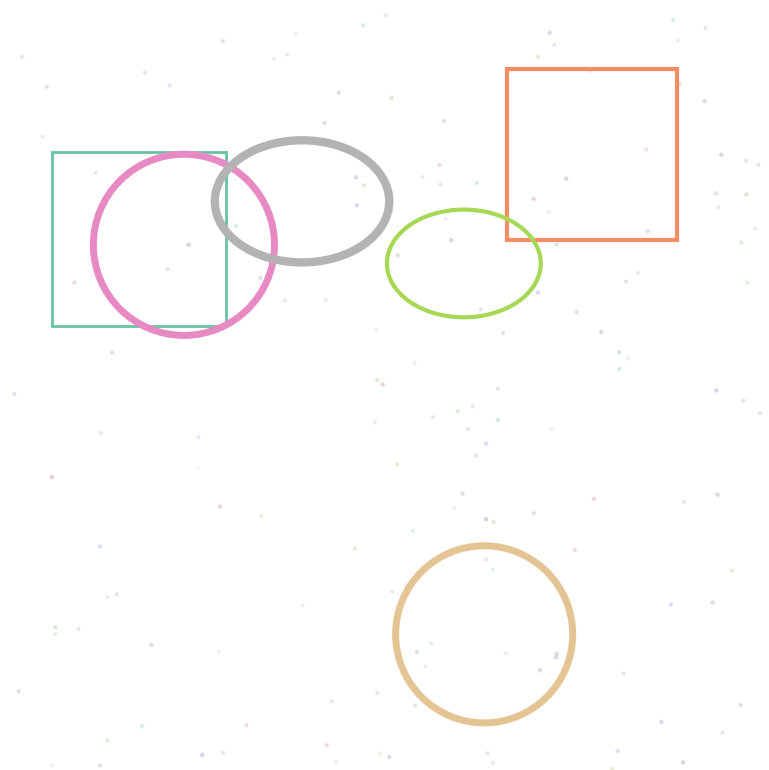[{"shape": "square", "thickness": 1, "radius": 0.56, "center": [0.181, 0.69]}, {"shape": "square", "thickness": 1.5, "radius": 0.55, "center": [0.769, 0.799]}, {"shape": "circle", "thickness": 2.5, "radius": 0.59, "center": [0.239, 0.682]}, {"shape": "oval", "thickness": 1.5, "radius": 0.5, "center": [0.602, 0.658]}, {"shape": "circle", "thickness": 2.5, "radius": 0.58, "center": [0.629, 0.176]}, {"shape": "oval", "thickness": 3, "radius": 0.57, "center": [0.392, 0.739]}]